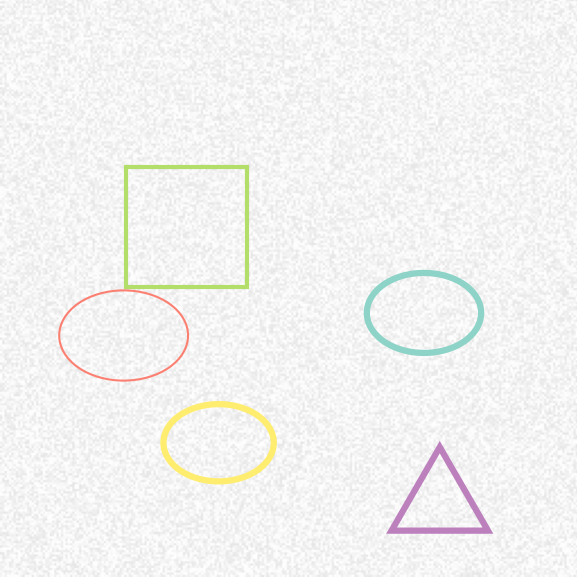[{"shape": "oval", "thickness": 3, "radius": 0.49, "center": [0.734, 0.457]}, {"shape": "oval", "thickness": 1, "radius": 0.56, "center": [0.214, 0.418]}, {"shape": "square", "thickness": 2, "radius": 0.52, "center": [0.323, 0.606]}, {"shape": "triangle", "thickness": 3, "radius": 0.48, "center": [0.761, 0.128]}, {"shape": "oval", "thickness": 3, "radius": 0.48, "center": [0.379, 0.232]}]